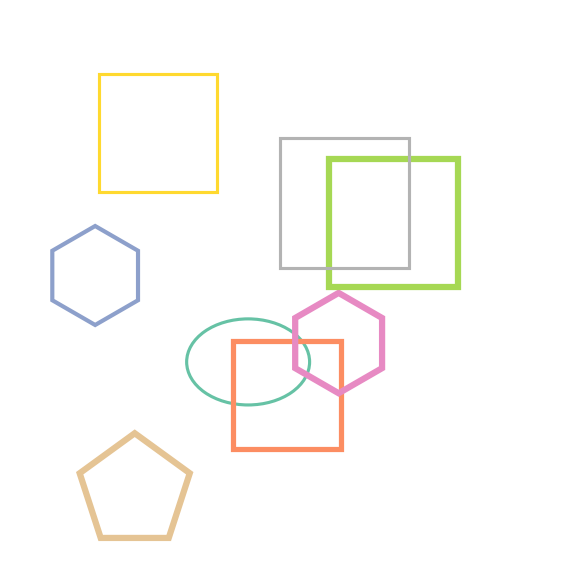[{"shape": "oval", "thickness": 1.5, "radius": 0.53, "center": [0.43, 0.372]}, {"shape": "square", "thickness": 2.5, "radius": 0.47, "center": [0.497, 0.315]}, {"shape": "hexagon", "thickness": 2, "radius": 0.43, "center": [0.165, 0.522]}, {"shape": "hexagon", "thickness": 3, "radius": 0.43, "center": [0.586, 0.405]}, {"shape": "square", "thickness": 3, "radius": 0.56, "center": [0.682, 0.613]}, {"shape": "square", "thickness": 1.5, "radius": 0.51, "center": [0.273, 0.769]}, {"shape": "pentagon", "thickness": 3, "radius": 0.5, "center": [0.233, 0.149]}, {"shape": "square", "thickness": 1.5, "radius": 0.56, "center": [0.596, 0.648]}]